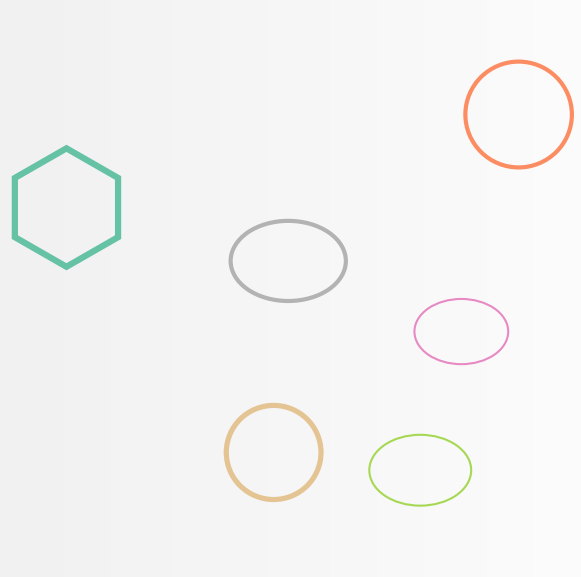[{"shape": "hexagon", "thickness": 3, "radius": 0.51, "center": [0.114, 0.64]}, {"shape": "circle", "thickness": 2, "radius": 0.46, "center": [0.892, 0.801]}, {"shape": "oval", "thickness": 1, "radius": 0.4, "center": [0.794, 0.425]}, {"shape": "oval", "thickness": 1, "radius": 0.44, "center": [0.723, 0.185]}, {"shape": "circle", "thickness": 2.5, "radius": 0.41, "center": [0.471, 0.216]}, {"shape": "oval", "thickness": 2, "radius": 0.5, "center": [0.496, 0.547]}]